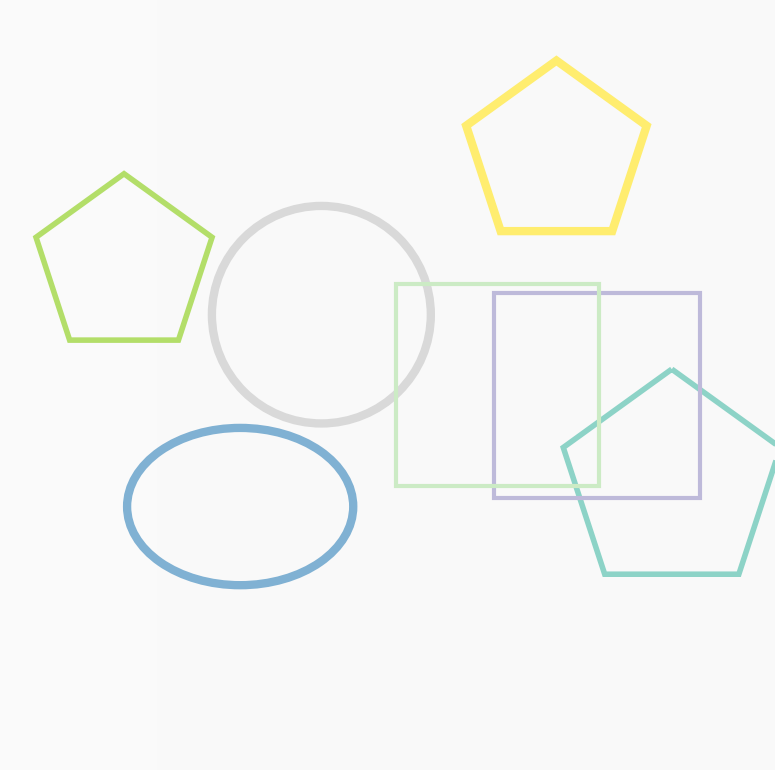[{"shape": "pentagon", "thickness": 2, "radius": 0.74, "center": [0.867, 0.373]}, {"shape": "square", "thickness": 1.5, "radius": 0.67, "center": [0.77, 0.487]}, {"shape": "oval", "thickness": 3, "radius": 0.73, "center": [0.31, 0.342]}, {"shape": "pentagon", "thickness": 2, "radius": 0.6, "center": [0.16, 0.655]}, {"shape": "circle", "thickness": 3, "radius": 0.71, "center": [0.415, 0.591]}, {"shape": "square", "thickness": 1.5, "radius": 0.66, "center": [0.642, 0.5]}, {"shape": "pentagon", "thickness": 3, "radius": 0.61, "center": [0.718, 0.799]}]